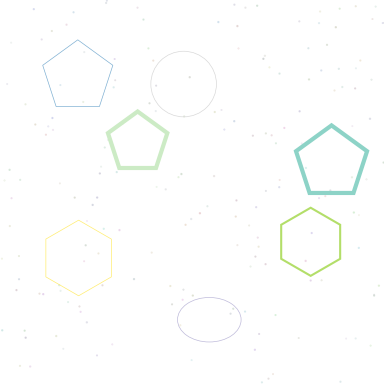[{"shape": "pentagon", "thickness": 3, "radius": 0.49, "center": [0.861, 0.577]}, {"shape": "oval", "thickness": 0.5, "radius": 0.41, "center": [0.544, 0.17]}, {"shape": "pentagon", "thickness": 0.5, "radius": 0.48, "center": [0.202, 0.801]}, {"shape": "hexagon", "thickness": 1.5, "radius": 0.44, "center": [0.807, 0.372]}, {"shape": "circle", "thickness": 0.5, "radius": 0.43, "center": [0.477, 0.782]}, {"shape": "pentagon", "thickness": 3, "radius": 0.41, "center": [0.358, 0.629]}, {"shape": "hexagon", "thickness": 0.5, "radius": 0.49, "center": [0.204, 0.33]}]